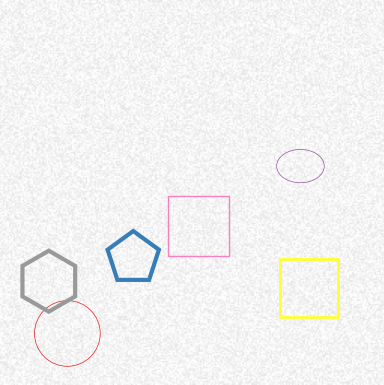[{"shape": "circle", "thickness": 0.5, "radius": 0.43, "center": [0.175, 0.134]}, {"shape": "pentagon", "thickness": 3, "radius": 0.35, "center": [0.346, 0.33]}, {"shape": "oval", "thickness": 0.5, "radius": 0.31, "center": [0.78, 0.569]}, {"shape": "square", "thickness": 2, "radius": 0.38, "center": [0.802, 0.252]}, {"shape": "square", "thickness": 1, "radius": 0.39, "center": [0.516, 0.413]}, {"shape": "hexagon", "thickness": 3, "radius": 0.4, "center": [0.127, 0.27]}]